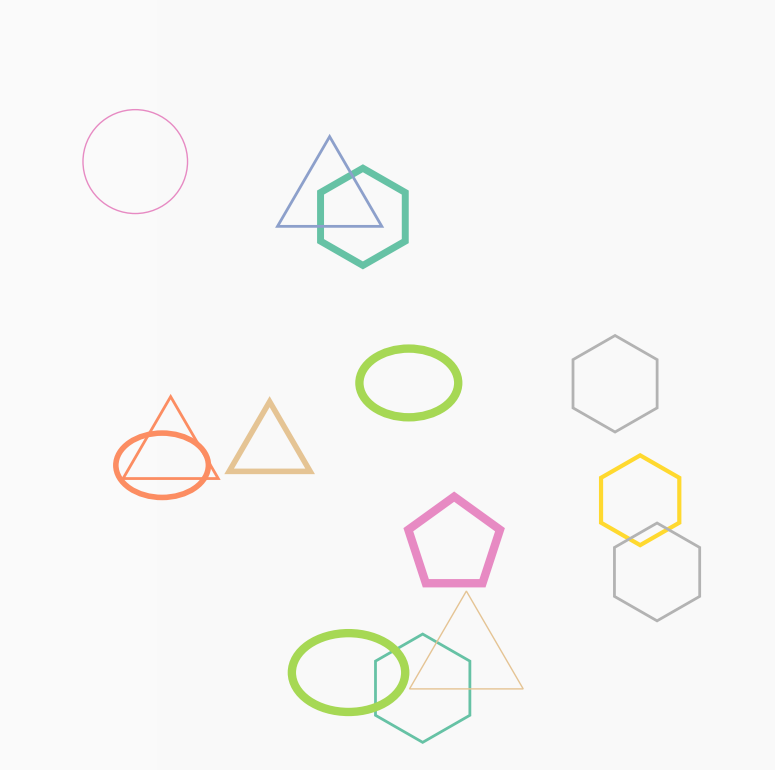[{"shape": "hexagon", "thickness": 2.5, "radius": 0.32, "center": [0.468, 0.718]}, {"shape": "hexagon", "thickness": 1, "radius": 0.35, "center": [0.545, 0.106]}, {"shape": "triangle", "thickness": 1, "radius": 0.35, "center": [0.22, 0.414]}, {"shape": "oval", "thickness": 2, "radius": 0.3, "center": [0.209, 0.396]}, {"shape": "triangle", "thickness": 1, "radius": 0.39, "center": [0.425, 0.745]}, {"shape": "circle", "thickness": 0.5, "radius": 0.34, "center": [0.175, 0.79]}, {"shape": "pentagon", "thickness": 3, "radius": 0.31, "center": [0.586, 0.293]}, {"shape": "oval", "thickness": 3, "radius": 0.37, "center": [0.45, 0.127]}, {"shape": "oval", "thickness": 3, "radius": 0.32, "center": [0.528, 0.503]}, {"shape": "hexagon", "thickness": 1.5, "radius": 0.29, "center": [0.826, 0.35]}, {"shape": "triangle", "thickness": 0.5, "radius": 0.42, "center": [0.602, 0.148]}, {"shape": "triangle", "thickness": 2, "radius": 0.3, "center": [0.348, 0.418]}, {"shape": "hexagon", "thickness": 1, "radius": 0.32, "center": [0.848, 0.257]}, {"shape": "hexagon", "thickness": 1, "radius": 0.31, "center": [0.794, 0.502]}]